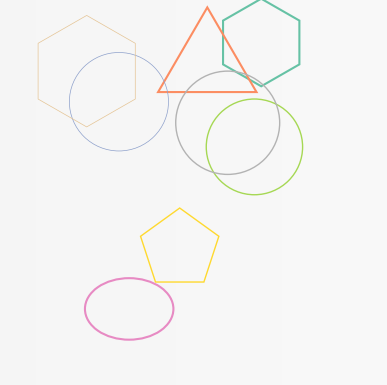[{"shape": "hexagon", "thickness": 1.5, "radius": 0.57, "center": [0.674, 0.89]}, {"shape": "triangle", "thickness": 1.5, "radius": 0.73, "center": [0.535, 0.834]}, {"shape": "circle", "thickness": 0.5, "radius": 0.64, "center": [0.307, 0.736]}, {"shape": "oval", "thickness": 1.5, "radius": 0.57, "center": [0.333, 0.198]}, {"shape": "circle", "thickness": 1, "radius": 0.62, "center": [0.657, 0.618]}, {"shape": "pentagon", "thickness": 1, "radius": 0.53, "center": [0.464, 0.353]}, {"shape": "hexagon", "thickness": 0.5, "radius": 0.72, "center": [0.224, 0.815]}, {"shape": "circle", "thickness": 1, "radius": 0.67, "center": [0.588, 0.681]}]